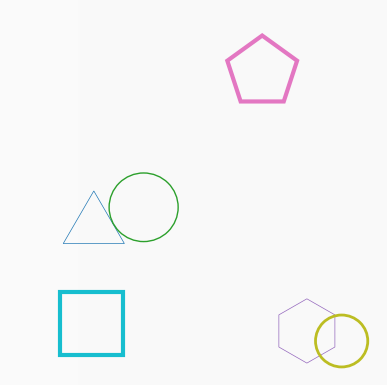[{"shape": "triangle", "thickness": 0.5, "radius": 0.46, "center": [0.242, 0.413]}, {"shape": "circle", "thickness": 1, "radius": 0.45, "center": [0.371, 0.462]}, {"shape": "hexagon", "thickness": 0.5, "radius": 0.42, "center": [0.792, 0.14]}, {"shape": "pentagon", "thickness": 3, "radius": 0.47, "center": [0.677, 0.813]}, {"shape": "circle", "thickness": 2, "radius": 0.34, "center": [0.882, 0.114]}, {"shape": "square", "thickness": 3, "radius": 0.41, "center": [0.236, 0.16]}]